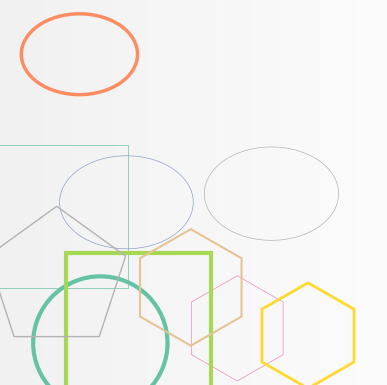[{"shape": "square", "thickness": 0.5, "radius": 0.93, "center": [0.144, 0.437]}, {"shape": "circle", "thickness": 3, "radius": 0.87, "center": [0.259, 0.109]}, {"shape": "oval", "thickness": 2.5, "radius": 0.75, "center": [0.205, 0.859]}, {"shape": "oval", "thickness": 0.5, "radius": 0.86, "center": [0.326, 0.475]}, {"shape": "hexagon", "thickness": 0.5, "radius": 0.68, "center": [0.612, 0.147]}, {"shape": "square", "thickness": 3, "radius": 0.94, "center": [0.357, 0.155]}, {"shape": "hexagon", "thickness": 2, "radius": 0.69, "center": [0.795, 0.128]}, {"shape": "hexagon", "thickness": 1.5, "radius": 0.76, "center": [0.492, 0.253]}, {"shape": "oval", "thickness": 0.5, "radius": 0.87, "center": [0.701, 0.497]}, {"shape": "pentagon", "thickness": 1, "radius": 0.94, "center": [0.146, 0.277]}]